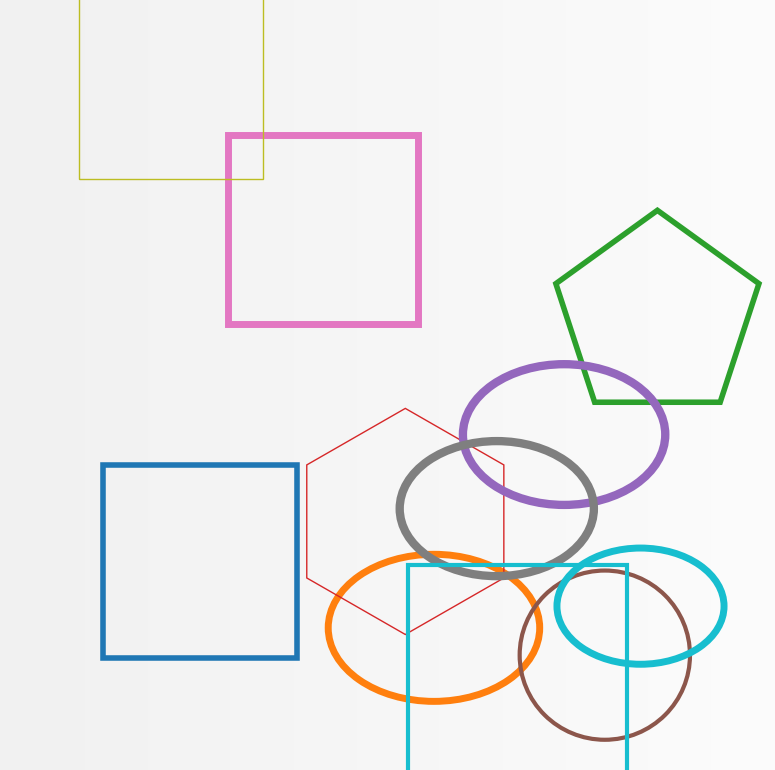[{"shape": "square", "thickness": 2, "radius": 0.63, "center": [0.258, 0.271]}, {"shape": "oval", "thickness": 2.5, "radius": 0.68, "center": [0.56, 0.185]}, {"shape": "pentagon", "thickness": 2, "radius": 0.69, "center": [0.848, 0.589]}, {"shape": "hexagon", "thickness": 0.5, "radius": 0.73, "center": [0.523, 0.323]}, {"shape": "oval", "thickness": 3, "radius": 0.65, "center": [0.728, 0.436]}, {"shape": "circle", "thickness": 1.5, "radius": 0.55, "center": [0.78, 0.149]}, {"shape": "square", "thickness": 2.5, "radius": 0.61, "center": [0.416, 0.702]}, {"shape": "oval", "thickness": 3, "radius": 0.63, "center": [0.641, 0.339]}, {"shape": "square", "thickness": 0.5, "radius": 0.59, "center": [0.22, 0.887]}, {"shape": "square", "thickness": 1.5, "radius": 0.71, "center": [0.668, 0.124]}, {"shape": "oval", "thickness": 2.5, "radius": 0.54, "center": [0.826, 0.213]}]